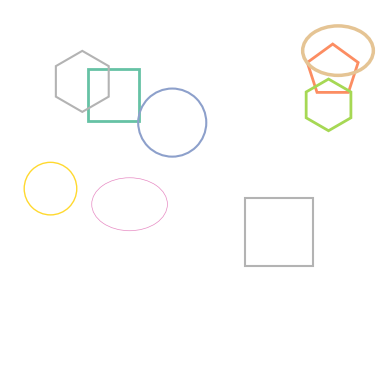[{"shape": "square", "thickness": 2, "radius": 0.33, "center": [0.294, 0.753]}, {"shape": "pentagon", "thickness": 2, "radius": 0.35, "center": [0.864, 0.816]}, {"shape": "circle", "thickness": 1.5, "radius": 0.44, "center": [0.447, 0.682]}, {"shape": "oval", "thickness": 0.5, "radius": 0.49, "center": [0.337, 0.47]}, {"shape": "hexagon", "thickness": 2, "radius": 0.34, "center": [0.853, 0.728]}, {"shape": "circle", "thickness": 1, "radius": 0.34, "center": [0.131, 0.51]}, {"shape": "oval", "thickness": 2.5, "radius": 0.46, "center": [0.878, 0.868]}, {"shape": "square", "thickness": 1.5, "radius": 0.44, "center": [0.726, 0.397]}, {"shape": "hexagon", "thickness": 1.5, "radius": 0.4, "center": [0.214, 0.789]}]